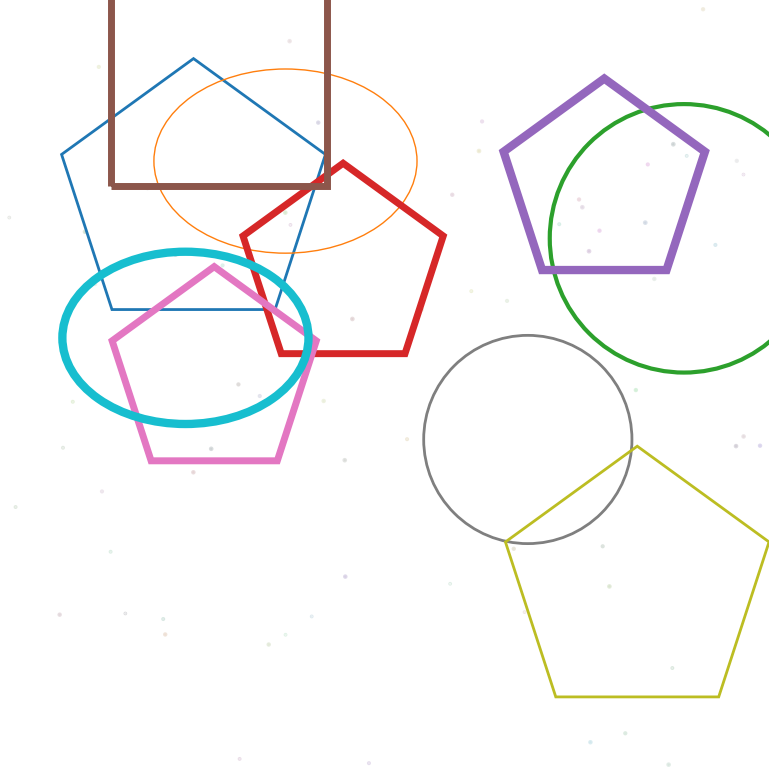[{"shape": "pentagon", "thickness": 1, "radius": 0.9, "center": [0.251, 0.744]}, {"shape": "oval", "thickness": 0.5, "radius": 0.85, "center": [0.371, 0.791]}, {"shape": "circle", "thickness": 1.5, "radius": 0.87, "center": [0.888, 0.69]}, {"shape": "pentagon", "thickness": 2.5, "radius": 0.68, "center": [0.446, 0.651]}, {"shape": "pentagon", "thickness": 3, "radius": 0.69, "center": [0.785, 0.761]}, {"shape": "square", "thickness": 2.5, "radius": 0.7, "center": [0.284, 0.899]}, {"shape": "pentagon", "thickness": 2.5, "radius": 0.7, "center": [0.278, 0.514]}, {"shape": "circle", "thickness": 1, "radius": 0.68, "center": [0.685, 0.429]}, {"shape": "pentagon", "thickness": 1, "radius": 0.9, "center": [0.828, 0.241]}, {"shape": "oval", "thickness": 3, "radius": 0.8, "center": [0.241, 0.561]}]